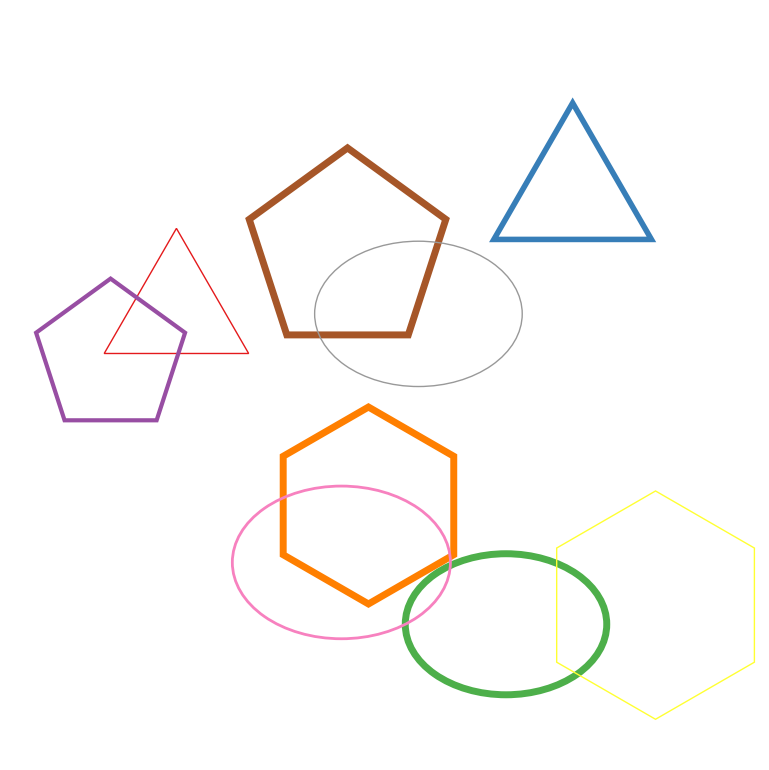[{"shape": "triangle", "thickness": 0.5, "radius": 0.54, "center": [0.229, 0.595]}, {"shape": "triangle", "thickness": 2, "radius": 0.59, "center": [0.744, 0.748]}, {"shape": "oval", "thickness": 2.5, "radius": 0.65, "center": [0.657, 0.189]}, {"shape": "pentagon", "thickness": 1.5, "radius": 0.51, "center": [0.144, 0.536]}, {"shape": "hexagon", "thickness": 2.5, "radius": 0.64, "center": [0.479, 0.344]}, {"shape": "hexagon", "thickness": 0.5, "radius": 0.74, "center": [0.851, 0.214]}, {"shape": "pentagon", "thickness": 2.5, "radius": 0.67, "center": [0.451, 0.674]}, {"shape": "oval", "thickness": 1, "radius": 0.71, "center": [0.443, 0.27]}, {"shape": "oval", "thickness": 0.5, "radius": 0.67, "center": [0.543, 0.592]}]